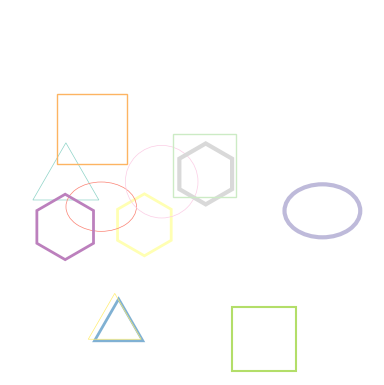[{"shape": "triangle", "thickness": 0.5, "radius": 0.49, "center": [0.171, 0.53]}, {"shape": "hexagon", "thickness": 2, "radius": 0.4, "center": [0.375, 0.416]}, {"shape": "oval", "thickness": 3, "radius": 0.49, "center": [0.837, 0.452]}, {"shape": "oval", "thickness": 0.5, "radius": 0.46, "center": [0.263, 0.463]}, {"shape": "triangle", "thickness": 2, "radius": 0.36, "center": [0.308, 0.151]}, {"shape": "square", "thickness": 1, "radius": 0.46, "center": [0.239, 0.665]}, {"shape": "square", "thickness": 1.5, "radius": 0.42, "center": [0.686, 0.119]}, {"shape": "circle", "thickness": 0.5, "radius": 0.47, "center": [0.42, 0.528]}, {"shape": "hexagon", "thickness": 3, "radius": 0.4, "center": [0.534, 0.548]}, {"shape": "hexagon", "thickness": 2, "radius": 0.42, "center": [0.169, 0.411]}, {"shape": "square", "thickness": 1, "radius": 0.41, "center": [0.53, 0.57]}, {"shape": "triangle", "thickness": 0.5, "radius": 0.4, "center": [0.298, 0.159]}]